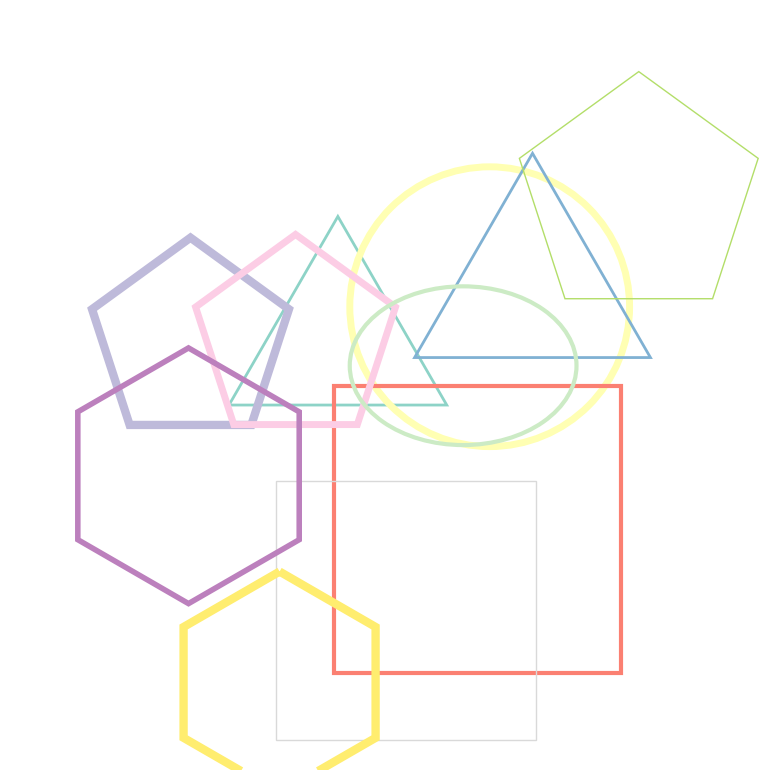[{"shape": "triangle", "thickness": 1, "radius": 0.82, "center": [0.439, 0.556]}, {"shape": "circle", "thickness": 2.5, "radius": 0.91, "center": [0.636, 0.602]}, {"shape": "pentagon", "thickness": 3, "radius": 0.67, "center": [0.247, 0.557]}, {"shape": "square", "thickness": 1.5, "radius": 0.93, "center": [0.62, 0.313]}, {"shape": "triangle", "thickness": 1, "radius": 0.88, "center": [0.692, 0.624]}, {"shape": "pentagon", "thickness": 0.5, "radius": 0.82, "center": [0.83, 0.744]}, {"shape": "pentagon", "thickness": 2.5, "radius": 0.68, "center": [0.384, 0.559]}, {"shape": "square", "thickness": 0.5, "radius": 0.84, "center": [0.527, 0.207]}, {"shape": "hexagon", "thickness": 2, "radius": 0.83, "center": [0.245, 0.382]}, {"shape": "oval", "thickness": 1.5, "radius": 0.74, "center": [0.601, 0.525]}, {"shape": "hexagon", "thickness": 3, "radius": 0.72, "center": [0.363, 0.114]}]